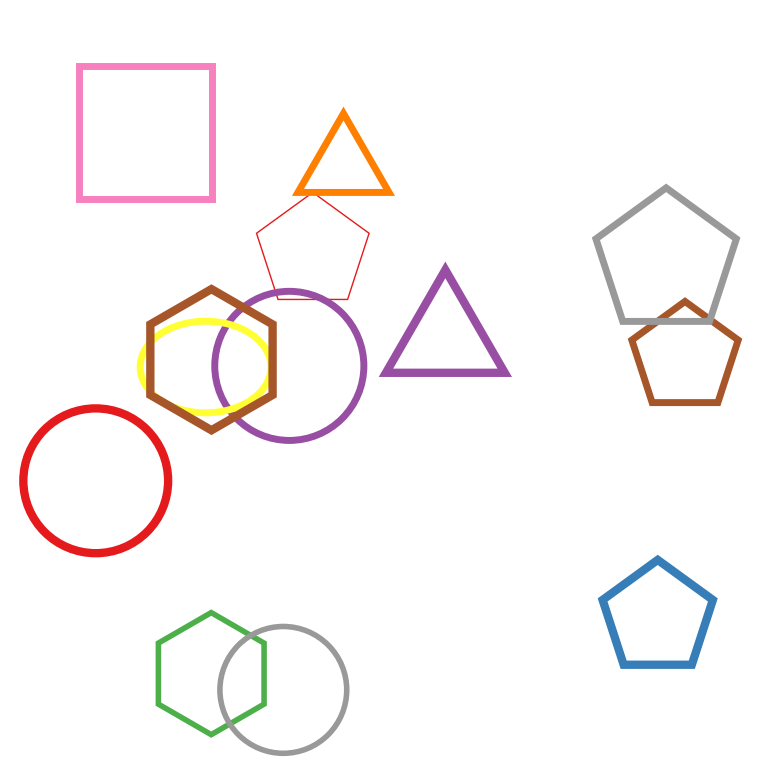[{"shape": "pentagon", "thickness": 0.5, "radius": 0.38, "center": [0.406, 0.673]}, {"shape": "circle", "thickness": 3, "radius": 0.47, "center": [0.124, 0.376]}, {"shape": "pentagon", "thickness": 3, "radius": 0.38, "center": [0.854, 0.198]}, {"shape": "hexagon", "thickness": 2, "radius": 0.4, "center": [0.274, 0.125]}, {"shape": "circle", "thickness": 2.5, "radius": 0.48, "center": [0.376, 0.525]}, {"shape": "triangle", "thickness": 3, "radius": 0.45, "center": [0.578, 0.56]}, {"shape": "triangle", "thickness": 2.5, "radius": 0.34, "center": [0.446, 0.784]}, {"shape": "oval", "thickness": 2.5, "radius": 0.42, "center": [0.267, 0.523]}, {"shape": "pentagon", "thickness": 2.5, "radius": 0.36, "center": [0.89, 0.536]}, {"shape": "hexagon", "thickness": 3, "radius": 0.46, "center": [0.275, 0.533]}, {"shape": "square", "thickness": 2.5, "radius": 0.43, "center": [0.189, 0.828]}, {"shape": "pentagon", "thickness": 2.5, "radius": 0.48, "center": [0.865, 0.66]}, {"shape": "circle", "thickness": 2, "radius": 0.41, "center": [0.368, 0.104]}]